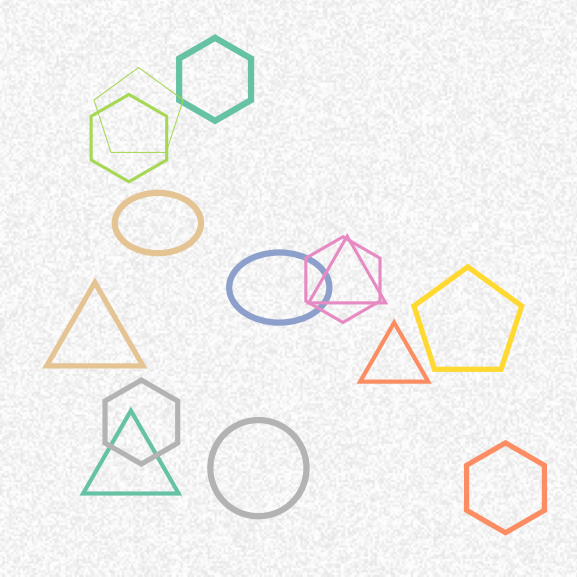[{"shape": "triangle", "thickness": 2, "radius": 0.48, "center": [0.227, 0.192]}, {"shape": "hexagon", "thickness": 3, "radius": 0.36, "center": [0.372, 0.862]}, {"shape": "hexagon", "thickness": 2.5, "radius": 0.39, "center": [0.875, 0.154]}, {"shape": "triangle", "thickness": 2, "radius": 0.34, "center": [0.683, 0.372]}, {"shape": "oval", "thickness": 3, "radius": 0.43, "center": [0.484, 0.501]}, {"shape": "triangle", "thickness": 1.5, "radius": 0.39, "center": [0.601, 0.513]}, {"shape": "hexagon", "thickness": 1.5, "radius": 0.37, "center": [0.594, 0.515]}, {"shape": "hexagon", "thickness": 1.5, "radius": 0.38, "center": [0.223, 0.76]}, {"shape": "pentagon", "thickness": 0.5, "radius": 0.41, "center": [0.24, 0.801]}, {"shape": "pentagon", "thickness": 2.5, "radius": 0.49, "center": [0.81, 0.439]}, {"shape": "triangle", "thickness": 2.5, "radius": 0.48, "center": [0.164, 0.414]}, {"shape": "oval", "thickness": 3, "radius": 0.37, "center": [0.273, 0.613]}, {"shape": "hexagon", "thickness": 2.5, "radius": 0.36, "center": [0.245, 0.268]}, {"shape": "circle", "thickness": 3, "radius": 0.42, "center": [0.447, 0.188]}]